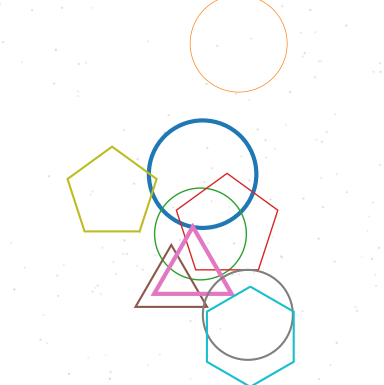[{"shape": "circle", "thickness": 3, "radius": 0.7, "center": [0.526, 0.548]}, {"shape": "circle", "thickness": 0.5, "radius": 0.63, "center": [0.62, 0.887]}, {"shape": "circle", "thickness": 1, "radius": 0.6, "center": [0.521, 0.392]}, {"shape": "pentagon", "thickness": 1, "radius": 0.69, "center": [0.59, 0.411]}, {"shape": "triangle", "thickness": 1.5, "radius": 0.54, "center": [0.445, 0.257]}, {"shape": "triangle", "thickness": 3, "radius": 0.58, "center": [0.501, 0.295]}, {"shape": "circle", "thickness": 1.5, "radius": 0.58, "center": [0.644, 0.182]}, {"shape": "pentagon", "thickness": 1.5, "radius": 0.61, "center": [0.291, 0.497]}, {"shape": "hexagon", "thickness": 1.5, "radius": 0.65, "center": [0.65, 0.125]}]